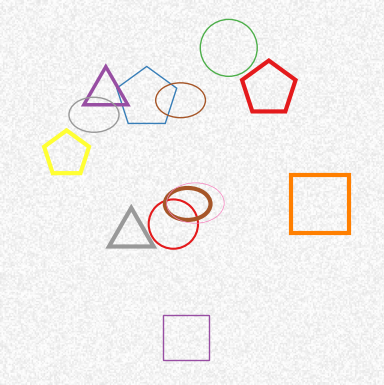[{"shape": "pentagon", "thickness": 3, "radius": 0.37, "center": [0.698, 0.77]}, {"shape": "circle", "thickness": 1.5, "radius": 0.32, "center": [0.45, 0.418]}, {"shape": "pentagon", "thickness": 1, "radius": 0.41, "center": [0.381, 0.746]}, {"shape": "circle", "thickness": 1, "radius": 0.37, "center": [0.594, 0.876]}, {"shape": "triangle", "thickness": 2.5, "radius": 0.33, "center": [0.275, 0.761]}, {"shape": "square", "thickness": 1, "radius": 0.3, "center": [0.483, 0.123]}, {"shape": "square", "thickness": 3, "radius": 0.38, "center": [0.831, 0.47]}, {"shape": "pentagon", "thickness": 3, "radius": 0.31, "center": [0.173, 0.6]}, {"shape": "oval", "thickness": 3, "radius": 0.3, "center": [0.488, 0.47]}, {"shape": "oval", "thickness": 1, "radius": 0.32, "center": [0.469, 0.74]}, {"shape": "oval", "thickness": 0.5, "radius": 0.37, "center": [0.507, 0.473]}, {"shape": "triangle", "thickness": 3, "radius": 0.33, "center": [0.341, 0.393]}, {"shape": "oval", "thickness": 1, "radius": 0.32, "center": [0.244, 0.702]}]